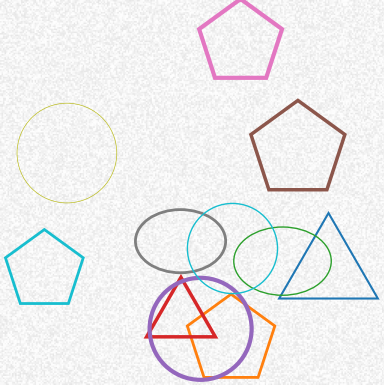[{"shape": "triangle", "thickness": 1.5, "radius": 0.74, "center": [0.853, 0.299]}, {"shape": "pentagon", "thickness": 2, "radius": 0.6, "center": [0.6, 0.116]}, {"shape": "oval", "thickness": 1, "radius": 0.63, "center": [0.734, 0.322]}, {"shape": "triangle", "thickness": 2.5, "radius": 0.52, "center": [0.47, 0.177]}, {"shape": "circle", "thickness": 3, "radius": 0.66, "center": [0.521, 0.146]}, {"shape": "pentagon", "thickness": 2.5, "radius": 0.64, "center": [0.774, 0.611]}, {"shape": "pentagon", "thickness": 3, "radius": 0.57, "center": [0.625, 0.889]}, {"shape": "oval", "thickness": 2, "radius": 0.59, "center": [0.469, 0.374]}, {"shape": "circle", "thickness": 0.5, "radius": 0.65, "center": [0.174, 0.602]}, {"shape": "circle", "thickness": 1, "radius": 0.59, "center": [0.604, 0.355]}, {"shape": "pentagon", "thickness": 2, "radius": 0.53, "center": [0.115, 0.298]}]